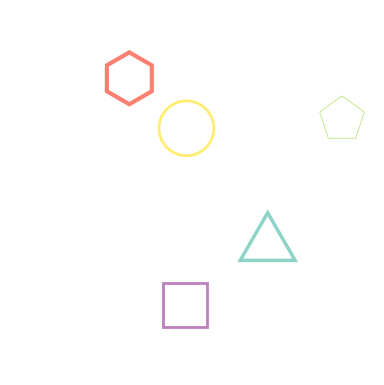[{"shape": "triangle", "thickness": 2.5, "radius": 0.41, "center": [0.695, 0.365]}, {"shape": "hexagon", "thickness": 3, "radius": 0.34, "center": [0.336, 0.797]}, {"shape": "pentagon", "thickness": 0.5, "radius": 0.3, "center": [0.888, 0.69]}, {"shape": "square", "thickness": 2, "radius": 0.29, "center": [0.48, 0.207]}, {"shape": "circle", "thickness": 2, "radius": 0.36, "center": [0.484, 0.667]}]